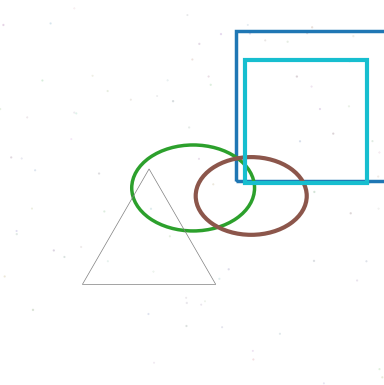[{"shape": "square", "thickness": 2.5, "radius": 0.97, "center": [0.807, 0.724]}, {"shape": "oval", "thickness": 2.5, "radius": 0.8, "center": [0.502, 0.512]}, {"shape": "oval", "thickness": 3, "radius": 0.72, "center": [0.653, 0.491]}, {"shape": "triangle", "thickness": 0.5, "radius": 1.0, "center": [0.387, 0.361]}, {"shape": "square", "thickness": 3, "radius": 0.79, "center": [0.794, 0.684]}]